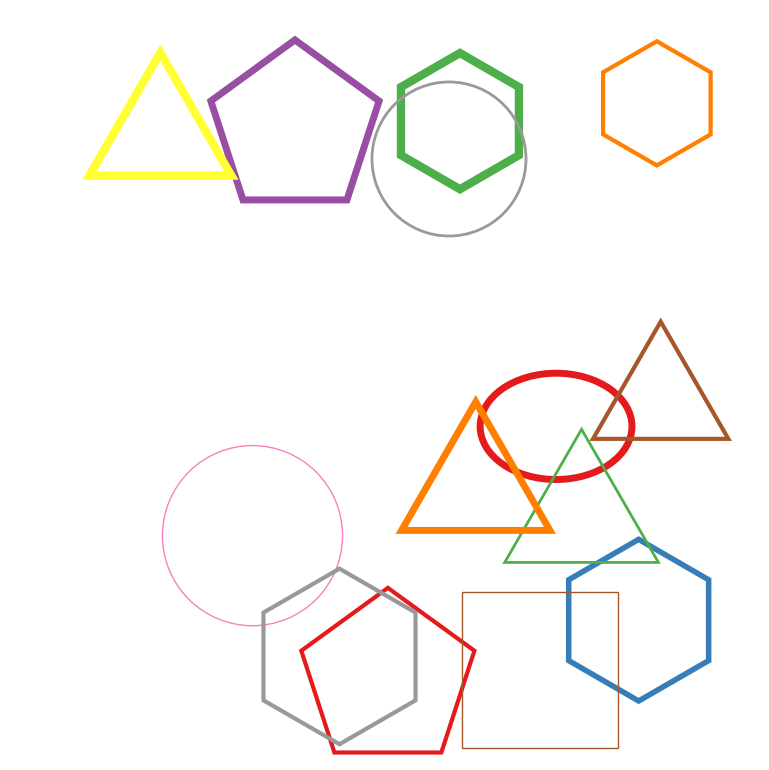[{"shape": "oval", "thickness": 2.5, "radius": 0.49, "center": [0.722, 0.446]}, {"shape": "pentagon", "thickness": 1.5, "radius": 0.59, "center": [0.504, 0.118]}, {"shape": "hexagon", "thickness": 2, "radius": 0.52, "center": [0.829, 0.195]}, {"shape": "triangle", "thickness": 1, "radius": 0.58, "center": [0.755, 0.327]}, {"shape": "hexagon", "thickness": 3, "radius": 0.44, "center": [0.597, 0.843]}, {"shape": "pentagon", "thickness": 2.5, "radius": 0.57, "center": [0.383, 0.833]}, {"shape": "hexagon", "thickness": 1.5, "radius": 0.4, "center": [0.853, 0.866]}, {"shape": "triangle", "thickness": 2.5, "radius": 0.56, "center": [0.618, 0.367]}, {"shape": "triangle", "thickness": 3, "radius": 0.53, "center": [0.208, 0.825]}, {"shape": "square", "thickness": 0.5, "radius": 0.51, "center": [0.701, 0.13]}, {"shape": "triangle", "thickness": 1.5, "radius": 0.51, "center": [0.858, 0.481]}, {"shape": "circle", "thickness": 0.5, "radius": 0.58, "center": [0.328, 0.304]}, {"shape": "circle", "thickness": 1, "radius": 0.5, "center": [0.583, 0.794]}, {"shape": "hexagon", "thickness": 1.5, "radius": 0.57, "center": [0.441, 0.147]}]